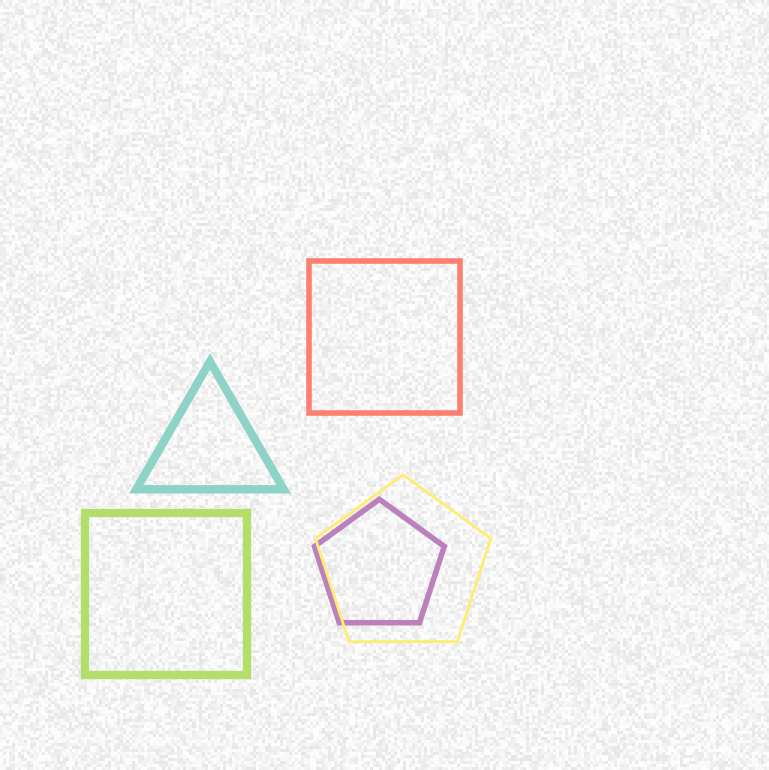[{"shape": "triangle", "thickness": 3, "radius": 0.55, "center": [0.273, 0.42]}, {"shape": "square", "thickness": 2, "radius": 0.49, "center": [0.499, 0.562]}, {"shape": "square", "thickness": 3, "radius": 0.53, "center": [0.215, 0.229]}, {"shape": "pentagon", "thickness": 2, "radius": 0.44, "center": [0.493, 0.263]}, {"shape": "pentagon", "thickness": 1, "radius": 0.6, "center": [0.524, 0.264]}]